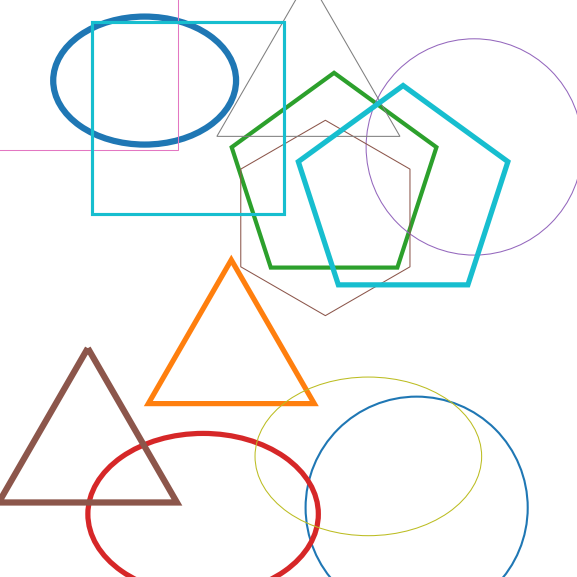[{"shape": "oval", "thickness": 3, "radius": 0.79, "center": [0.25, 0.86]}, {"shape": "circle", "thickness": 1, "radius": 0.96, "center": [0.721, 0.12]}, {"shape": "triangle", "thickness": 2.5, "radius": 0.83, "center": [0.401, 0.383]}, {"shape": "pentagon", "thickness": 2, "radius": 0.93, "center": [0.578, 0.687]}, {"shape": "oval", "thickness": 2.5, "radius": 1.0, "center": [0.352, 0.109]}, {"shape": "circle", "thickness": 0.5, "radius": 0.94, "center": [0.821, 0.745]}, {"shape": "hexagon", "thickness": 0.5, "radius": 0.85, "center": [0.563, 0.622]}, {"shape": "triangle", "thickness": 3, "radius": 0.89, "center": [0.152, 0.218]}, {"shape": "square", "thickness": 0.5, "radius": 0.79, "center": [0.151, 0.898]}, {"shape": "triangle", "thickness": 0.5, "radius": 0.92, "center": [0.534, 0.855]}, {"shape": "oval", "thickness": 0.5, "radius": 0.98, "center": [0.638, 0.209]}, {"shape": "square", "thickness": 1.5, "radius": 0.83, "center": [0.325, 0.795]}, {"shape": "pentagon", "thickness": 2.5, "radius": 0.95, "center": [0.698, 0.66]}]